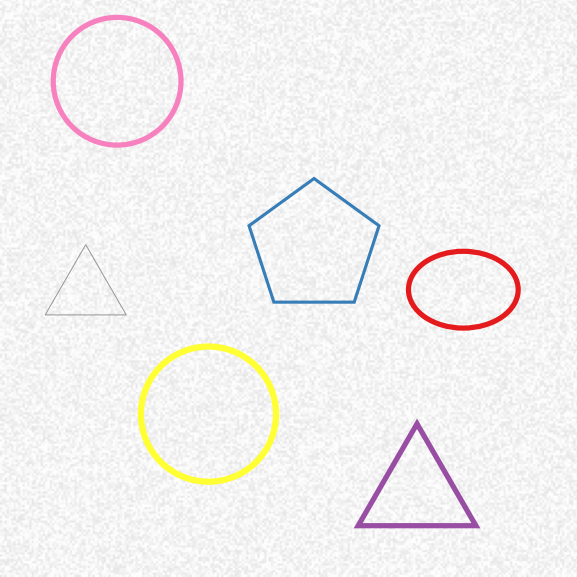[{"shape": "oval", "thickness": 2.5, "radius": 0.47, "center": [0.802, 0.498]}, {"shape": "pentagon", "thickness": 1.5, "radius": 0.59, "center": [0.544, 0.572]}, {"shape": "triangle", "thickness": 2.5, "radius": 0.59, "center": [0.722, 0.148]}, {"shape": "circle", "thickness": 3, "radius": 0.59, "center": [0.361, 0.282]}, {"shape": "circle", "thickness": 2.5, "radius": 0.55, "center": [0.203, 0.858]}, {"shape": "triangle", "thickness": 0.5, "radius": 0.41, "center": [0.148, 0.494]}]